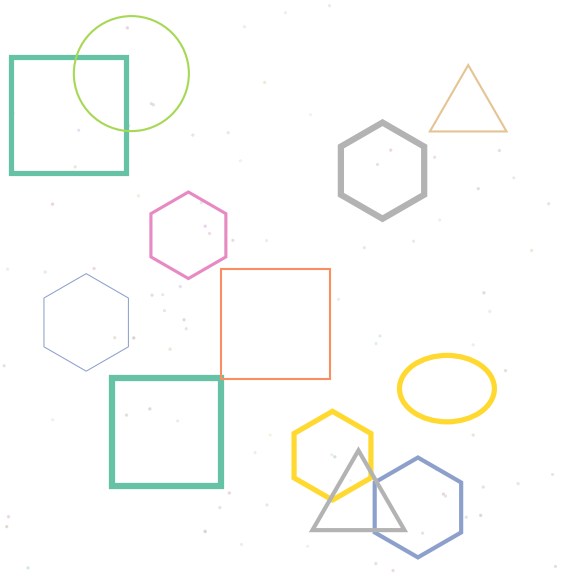[{"shape": "square", "thickness": 3, "radius": 0.47, "center": [0.288, 0.251]}, {"shape": "square", "thickness": 2.5, "radius": 0.5, "center": [0.119, 0.8]}, {"shape": "square", "thickness": 1, "radius": 0.47, "center": [0.477, 0.438]}, {"shape": "hexagon", "thickness": 0.5, "radius": 0.42, "center": [0.149, 0.441]}, {"shape": "hexagon", "thickness": 2, "radius": 0.43, "center": [0.724, 0.12]}, {"shape": "hexagon", "thickness": 1.5, "radius": 0.37, "center": [0.326, 0.592]}, {"shape": "circle", "thickness": 1, "radius": 0.5, "center": [0.227, 0.872]}, {"shape": "hexagon", "thickness": 2.5, "radius": 0.38, "center": [0.576, 0.21]}, {"shape": "oval", "thickness": 2.5, "radius": 0.41, "center": [0.774, 0.326]}, {"shape": "triangle", "thickness": 1, "radius": 0.38, "center": [0.811, 0.81]}, {"shape": "triangle", "thickness": 2, "radius": 0.46, "center": [0.621, 0.127]}, {"shape": "hexagon", "thickness": 3, "radius": 0.42, "center": [0.662, 0.704]}]